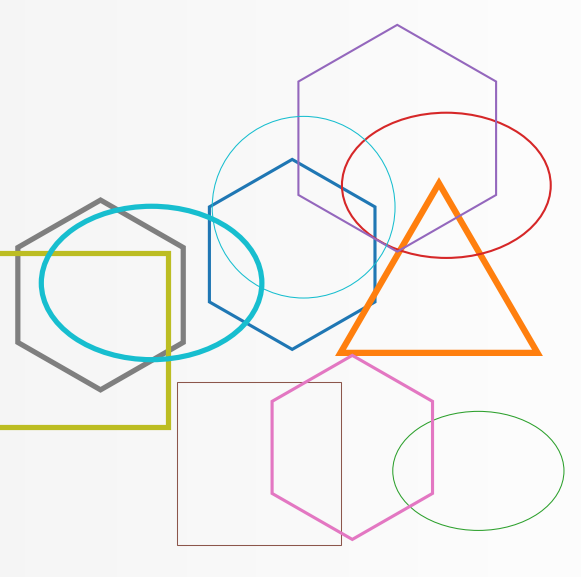[{"shape": "hexagon", "thickness": 1.5, "radius": 0.82, "center": [0.503, 0.559]}, {"shape": "triangle", "thickness": 3, "radius": 0.98, "center": [0.755, 0.486]}, {"shape": "oval", "thickness": 0.5, "radius": 0.74, "center": [0.823, 0.184]}, {"shape": "oval", "thickness": 1, "radius": 0.9, "center": [0.768, 0.678]}, {"shape": "hexagon", "thickness": 1, "radius": 0.98, "center": [0.683, 0.76]}, {"shape": "square", "thickness": 0.5, "radius": 0.71, "center": [0.446, 0.197]}, {"shape": "hexagon", "thickness": 1.5, "radius": 0.8, "center": [0.606, 0.224]}, {"shape": "hexagon", "thickness": 2.5, "radius": 0.82, "center": [0.173, 0.488]}, {"shape": "square", "thickness": 2.5, "radius": 0.75, "center": [0.138, 0.41]}, {"shape": "circle", "thickness": 0.5, "radius": 0.79, "center": [0.522, 0.64]}, {"shape": "oval", "thickness": 2.5, "radius": 0.95, "center": [0.261, 0.509]}]